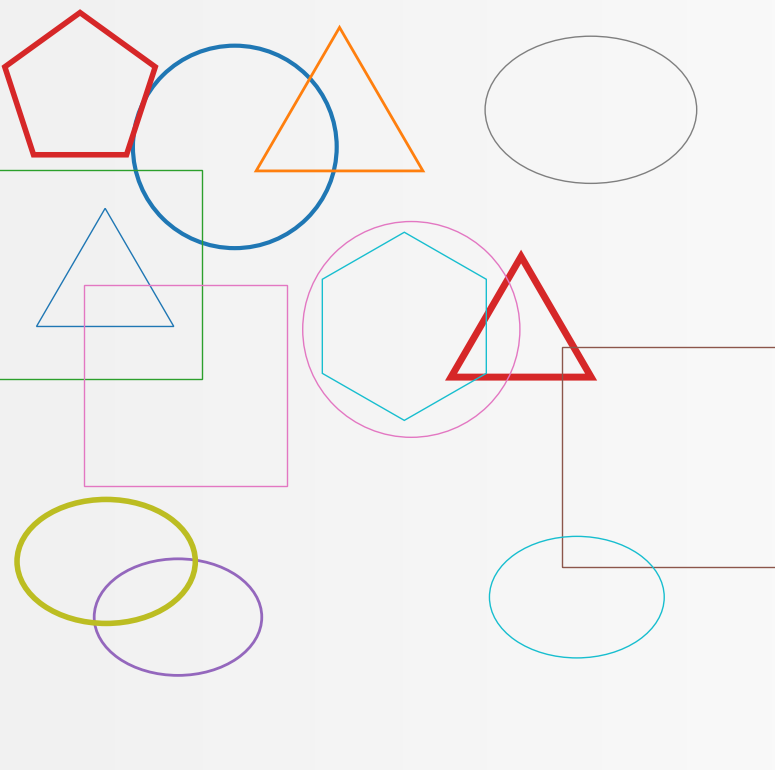[{"shape": "triangle", "thickness": 0.5, "radius": 0.51, "center": [0.136, 0.627]}, {"shape": "circle", "thickness": 1.5, "radius": 0.66, "center": [0.303, 0.809]}, {"shape": "triangle", "thickness": 1, "radius": 0.62, "center": [0.438, 0.84]}, {"shape": "square", "thickness": 0.5, "radius": 0.68, "center": [0.125, 0.643]}, {"shape": "pentagon", "thickness": 2, "radius": 0.51, "center": [0.103, 0.882]}, {"shape": "triangle", "thickness": 2.5, "radius": 0.52, "center": [0.672, 0.562]}, {"shape": "oval", "thickness": 1, "radius": 0.54, "center": [0.23, 0.199]}, {"shape": "square", "thickness": 0.5, "radius": 0.72, "center": [0.868, 0.406]}, {"shape": "circle", "thickness": 0.5, "radius": 0.7, "center": [0.531, 0.572]}, {"shape": "square", "thickness": 0.5, "radius": 0.65, "center": [0.239, 0.499]}, {"shape": "oval", "thickness": 0.5, "radius": 0.68, "center": [0.762, 0.857]}, {"shape": "oval", "thickness": 2, "radius": 0.58, "center": [0.137, 0.271]}, {"shape": "hexagon", "thickness": 0.5, "radius": 0.61, "center": [0.522, 0.576]}, {"shape": "oval", "thickness": 0.5, "radius": 0.56, "center": [0.744, 0.225]}]